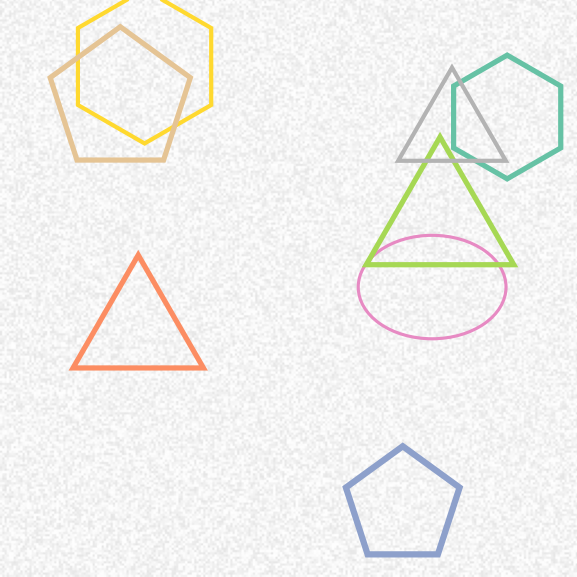[{"shape": "hexagon", "thickness": 2.5, "radius": 0.54, "center": [0.878, 0.797]}, {"shape": "triangle", "thickness": 2.5, "radius": 0.65, "center": [0.239, 0.427]}, {"shape": "pentagon", "thickness": 3, "radius": 0.52, "center": [0.697, 0.123]}, {"shape": "oval", "thickness": 1.5, "radius": 0.64, "center": [0.748, 0.502]}, {"shape": "triangle", "thickness": 2.5, "radius": 0.74, "center": [0.762, 0.614]}, {"shape": "hexagon", "thickness": 2, "radius": 0.67, "center": [0.25, 0.884]}, {"shape": "pentagon", "thickness": 2.5, "radius": 0.64, "center": [0.208, 0.825]}, {"shape": "triangle", "thickness": 2, "radius": 0.54, "center": [0.783, 0.775]}]